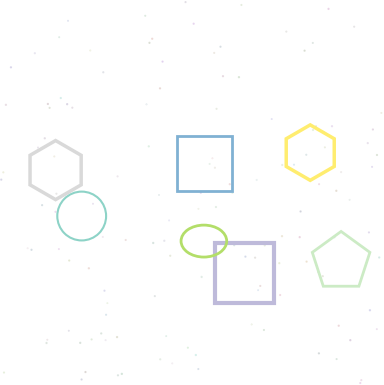[{"shape": "circle", "thickness": 1.5, "radius": 0.32, "center": [0.212, 0.439]}, {"shape": "square", "thickness": 3, "radius": 0.38, "center": [0.635, 0.291]}, {"shape": "square", "thickness": 2, "radius": 0.36, "center": [0.531, 0.575]}, {"shape": "oval", "thickness": 2, "radius": 0.3, "center": [0.53, 0.374]}, {"shape": "hexagon", "thickness": 2.5, "radius": 0.38, "center": [0.144, 0.558]}, {"shape": "pentagon", "thickness": 2, "radius": 0.39, "center": [0.886, 0.32]}, {"shape": "hexagon", "thickness": 2.5, "radius": 0.36, "center": [0.806, 0.604]}]